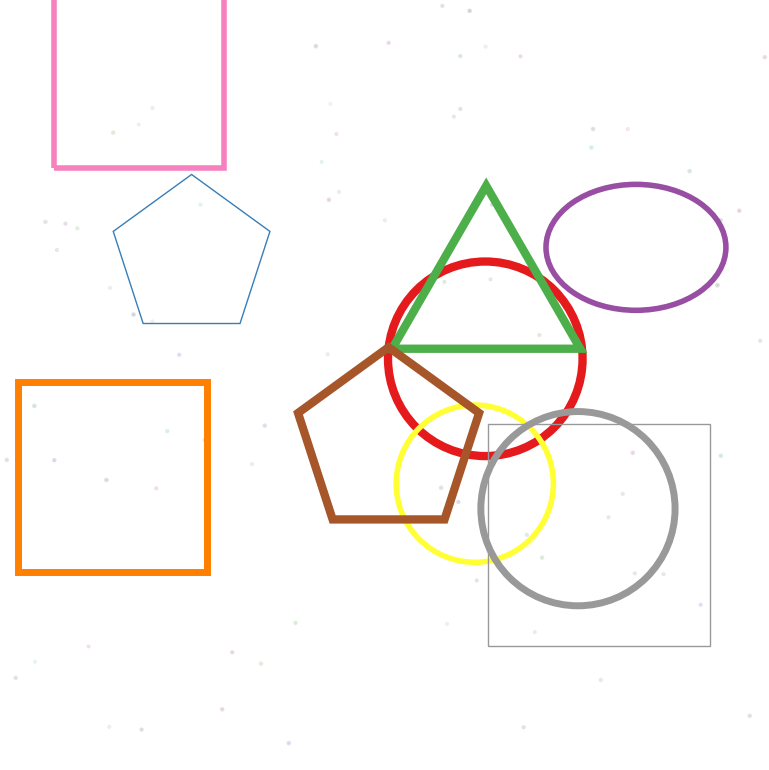[{"shape": "circle", "thickness": 3, "radius": 0.63, "center": [0.63, 0.534]}, {"shape": "pentagon", "thickness": 0.5, "radius": 0.53, "center": [0.249, 0.666]}, {"shape": "triangle", "thickness": 3, "radius": 0.71, "center": [0.631, 0.618]}, {"shape": "oval", "thickness": 2, "radius": 0.58, "center": [0.826, 0.679]}, {"shape": "square", "thickness": 2.5, "radius": 0.62, "center": [0.146, 0.381]}, {"shape": "circle", "thickness": 2, "radius": 0.51, "center": [0.617, 0.372]}, {"shape": "pentagon", "thickness": 3, "radius": 0.62, "center": [0.505, 0.425]}, {"shape": "square", "thickness": 2, "radius": 0.55, "center": [0.181, 0.893]}, {"shape": "square", "thickness": 0.5, "radius": 0.72, "center": [0.778, 0.305]}, {"shape": "circle", "thickness": 2.5, "radius": 0.63, "center": [0.751, 0.339]}]